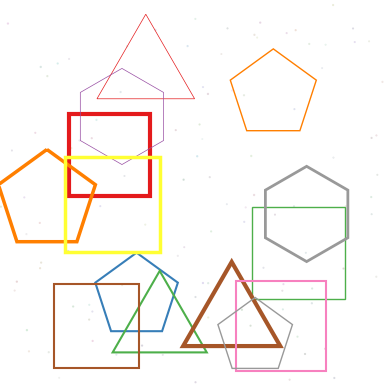[{"shape": "square", "thickness": 3, "radius": 0.53, "center": [0.284, 0.597]}, {"shape": "triangle", "thickness": 0.5, "radius": 0.73, "center": [0.379, 0.817]}, {"shape": "pentagon", "thickness": 1.5, "radius": 0.56, "center": [0.355, 0.231]}, {"shape": "square", "thickness": 1, "radius": 0.6, "center": [0.776, 0.343]}, {"shape": "triangle", "thickness": 1.5, "radius": 0.71, "center": [0.415, 0.155]}, {"shape": "hexagon", "thickness": 0.5, "radius": 0.62, "center": [0.317, 0.697]}, {"shape": "pentagon", "thickness": 1, "radius": 0.59, "center": [0.71, 0.756]}, {"shape": "pentagon", "thickness": 2.5, "radius": 0.66, "center": [0.122, 0.479]}, {"shape": "square", "thickness": 2.5, "radius": 0.62, "center": [0.293, 0.468]}, {"shape": "square", "thickness": 1.5, "radius": 0.55, "center": [0.251, 0.153]}, {"shape": "triangle", "thickness": 3, "radius": 0.73, "center": [0.602, 0.174]}, {"shape": "square", "thickness": 1.5, "radius": 0.58, "center": [0.729, 0.153]}, {"shape": "pentagon", "thickness": 1, "radius": 0.51, "center": [0.663, 0.125]}, {"shape": "hexagon", "thickness": 2, "radius": 0.62, "center": [0.796, 0.444]}]